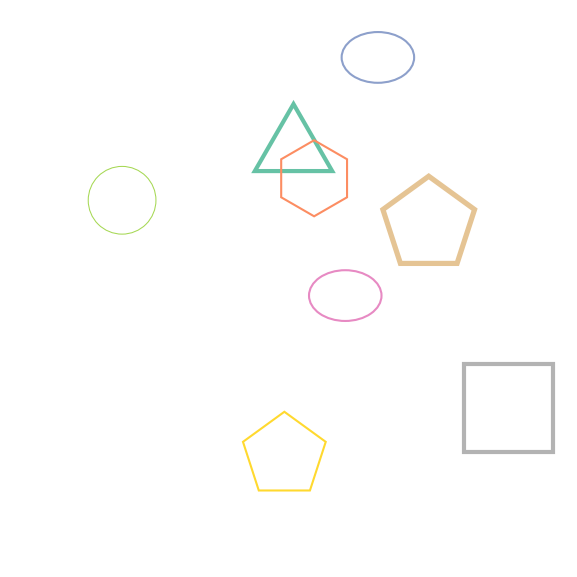[{"shape": "triangle", "thickness": 2, "radius": 0.39, "center": [0.508, 0.742]}, {"shape": "hexagon", "thickness": 1, "radius": 0.33, "center": [0.544, 0.69]}, {"shape": "oval", "thickness": 1, "radius": 0.31, "center": [0.654, 0.9]}, {"shape": "oval", "thickness": 1, "radius": 0.31, "center": [0.598, 0.487]}, {"shape": "circle", "thickness": 0.5, "radius": 0.29, "center": [0.211, 0.652]}, {"shape": "pentagon", "thickness": 1, "radius": 0.38, "center": [0.492, 0.211]}, {"shape": "pentagon", "thickness": 2.5, "radius": 0.42, "center": [0.742, 0.611]}, {"shape": "square", "thickness": 2, "radius": 0.38, "center": [0.88, 0.293]}]